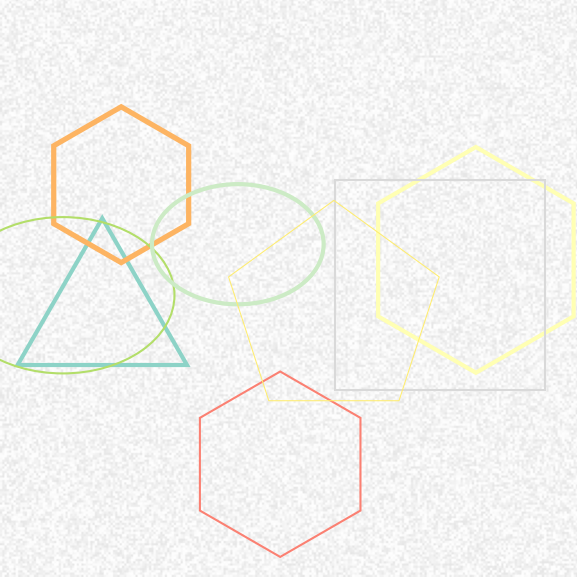[{"shape": "triangle", "thickness": 2, "radius": 0.85, "center": [0.177, 0.452]}, {"shape": "hexagon", "thickness": 2, "radius": 0.98, "center": [0.824, 0.549]}, {"shape": "hexagon", "thickness": 1, "radius": 0.8, "center": [0.485, 0.195]}, {"shape": "hexagon", "thickness": 2.5, "radius": 0.67, "center": [0.21, 0.679]}, {"shape": "oval", "thickness": 1, "radius": 0.97, "center": [0.109, 0.488]}, {"shape": "square", "thickness": 1, "radius": 0.91, "center": [0.761, 0.506]}, {"shape": "oval", "thickness": 2, "radius": 0.74, "center": [0.412, 0.576]}, {"shape": "pentagon", "thickness": 0.5, "radius": 0.96, "center": [0.578, 0.46]}]